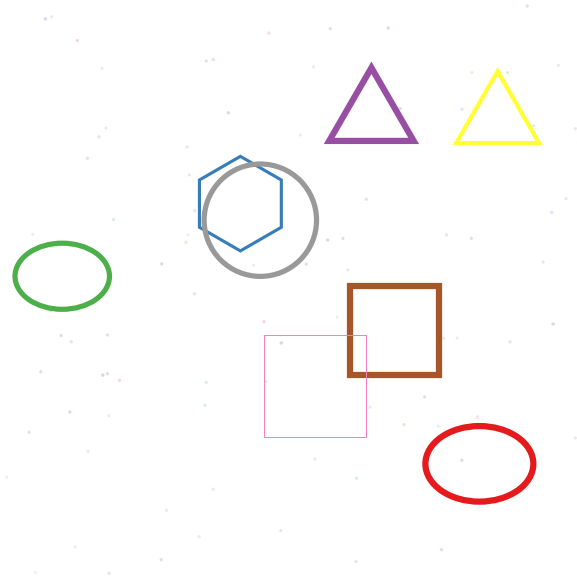[{"shape": "oval", "thickness": 3, "radius": 0.47, "center": [0.83, 0.196]}, {"shape": "hexagon", "thickness": 1.5, "radius": 0.41, "center": [0.416, 0.647]}, {"shape": "oval", "thickness": 2.5, "radius": 0.41, "center": [0.108, 0.521]}, {"shape": "triangle", "thickness": 3, "radius": 0.42, "center": [0.643, 0.797]}, {"shape": "triangle", "thickness": 2, "radius": 0.41, "center": [0.862, 0.793]}, {"shape": "square", "thickness": 3, "radius": 0.39, "center": [0.684, 0.427]}, {"shape": "square", "thickness": 0.5, "radius": 0.44, "center": [0.546, 0.331]}, {"shape": "circle", "thickness": 2.5, "radius": 0.49, "center": [0.451, 0.618]}]